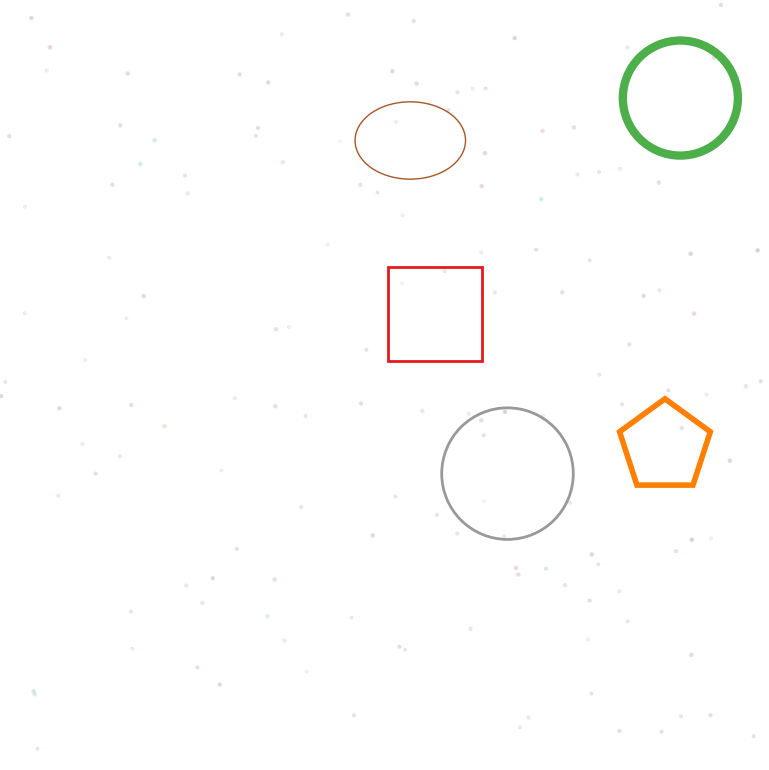[{"shape": "square", "thickness": 1, "radius": 0.31, "center": [0.565, 0.592]}, {"shape": "circle", "thickness": 3, "radius": 0.37, "center": [0.884, 0.873]}, {"shape": "pentagon", "thickness": 2, "radius": 0.31, "center": [0.864, 0.42]}, {"shape": "oval", "thickness": 0.5, "radius": 0.36, "center": [0.533, 0.818]}, {"shape": "circle", "thickness": 1, "radius": 0.43, "center": [0.659, 0.385]}]